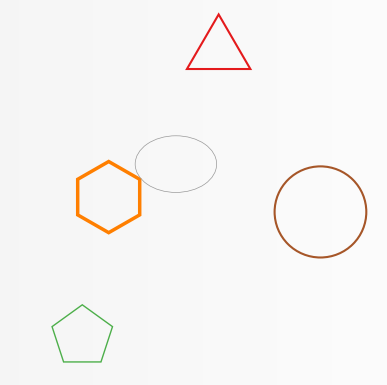[{"shape": "triangle", "thickness": 1.5, "radius": 0.47, "center": [0.564, 0.868]}, {"shape": "pentagon", "thickness": 1, "radius": 0.41, "center": [0.212, 0.126]}, {"shape": "hexagon", "thickness": 2.5, "radius": 0.46, "center": [0.281, 0.488]}, {"shape": "circle", "thickness": 1.5, "radius": 0.59, "center": [0.827, 0.45]}, {"shape": "oval", "thickness": 0.5, "radius": 0.53, "center": [0.454, 0.574]}]